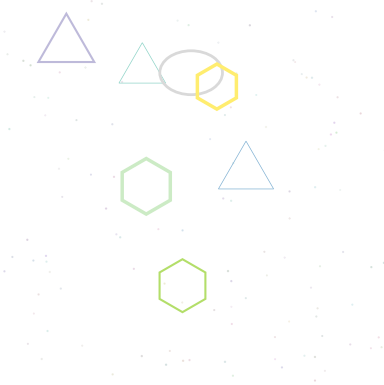[{"shape": "triangle", "thickness": 0.5, "radius": 0.35, "center": [0.37, 0.819]}, {"shape": "triangle", "thickness": 1.5, "radius": 0.42, "center": [0.172, 0.881]}, {"shape": "triangle", "thickness": 0.5, "radius": 0.41, "center": [0.639, 0.551]}, {"shape": "hexagon", "thickness": 1.5, "radius": 0.34, "center": [0.474, 0.258]}, {"shape": "oval", "thickness": 2, "radius": 0.41, "center": [0.496, 0.811]}, {"shape": "hexagon", "thickness": 2.5, "radius": 0.36, "center": [0.38, 0.516]}, {"shape": "hexagon", "thickness": 2.5, "radius": 0.29, "center": [0.563, 0.775]}]